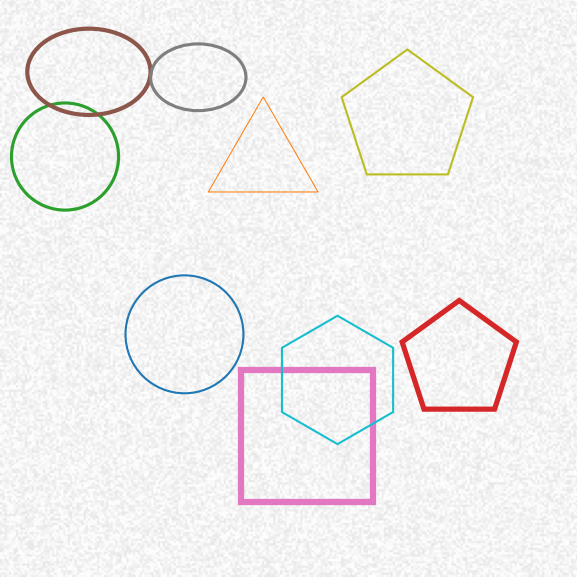[{"shape": "circle", "thickness": 1, "radius": 0.51, "center": [0.319, 0.42]}, {"shape": "triangle", "thickness": 0.5, "radius": 0.55, "center": [0.456, 0.722]}, {"shape": "circle", "thickness": 1.5, "radius": 0.46, "center": [0.113, 0.728]}, {"shape": "pentagon", "thickness": 2.5, "radius": 0.52, "center": [0.795, 0.375]}, {"shape": "oval", "thickness": 2, "radius": 0.53, "center": [0.154, 0.875]}, {"shape": "square", "thickness": 3, "radius": 0.57, "center": [0.531, 0.245]}, {"shape": "oval", "thickness": 1.5, "radius": 0.41, "center": [0.343, 0.865]}, {"shape": "pentagon", "thickness": 1, "radius": 0.6, "center": [0.705, 0.794]}, {"shape": "hexagon", "thickness": 1, "radius": 0.56, "center": [0.584, 0.341]}]